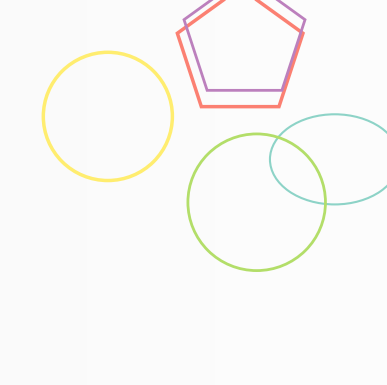[{"shape": "oval", "thickness": 1.5, "radius": 0.84, "center": [0.864, 0.586]}, {"shape": "pentagon", "thickness": 2.5, "radius": 0.85, "center": [0.62, 0.861]}, {"shape": "circle", "thickness": 2, "radius": 0.89, "center": [0.662, 0.475]}, {"shape": "pentagon", "thickness": 2, "radius": 0.82, "center": [0.631, 0.898]}, {"shape": "circle", "thickness": 2.5, "radius": 0.83, "center": [0.278, 0.698]}]